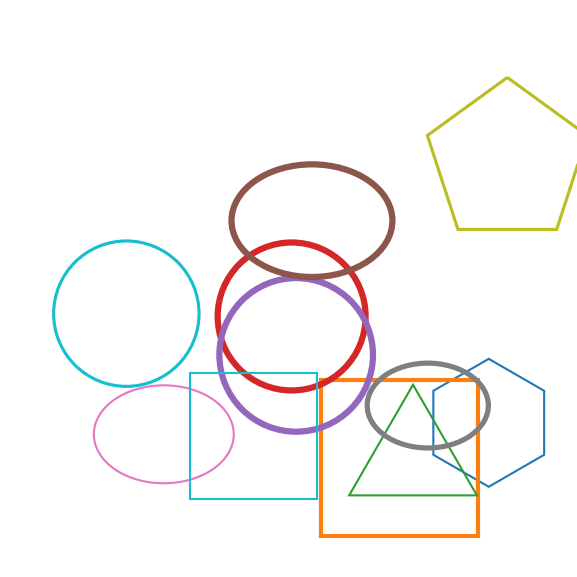[{"shape": "hexagon", "thickness": 1, "radius": 0.55, "center": [0.846, 0.267]}, {"shape": "square", "thickness": 2, "radius": 0.68, "center": [0.692, 0.207]}, {"shape": "triangle", "thickness": 1, "radius": 0.64, "center": [0.715, 0.205]}, {"shape": "circle", "thickness": 3, "radius": 0.64, "center": [0.505, 0.451]}, {"shape": "circle", "thickness": 3, "radius": 0.66, "center": [0.513, 0.385]}, {"shape": "oval", "thickness": 3, "radius": 0.7, "center": [0.54, 0.617]}, {"shape": "oval", "thickness": 1, "radius": 0.61, "center": [0.284, 0.247]}, {"shape": "oval", "thickness": 2.5, "radius": 0.52, "center": [0.741, 0.297]}, {"shape": "pentagon", "thickness": 1.5, "radius": 0.73, "center": [0.878, 0.72]}, {"shape": "circle", "thickness": 1.5, "radius": 0.63, "center": [0.219, 0.456]}, {"shape": "square", "thickness": 1, "radius": 0.55, "center": [0.439, 0.244]}]